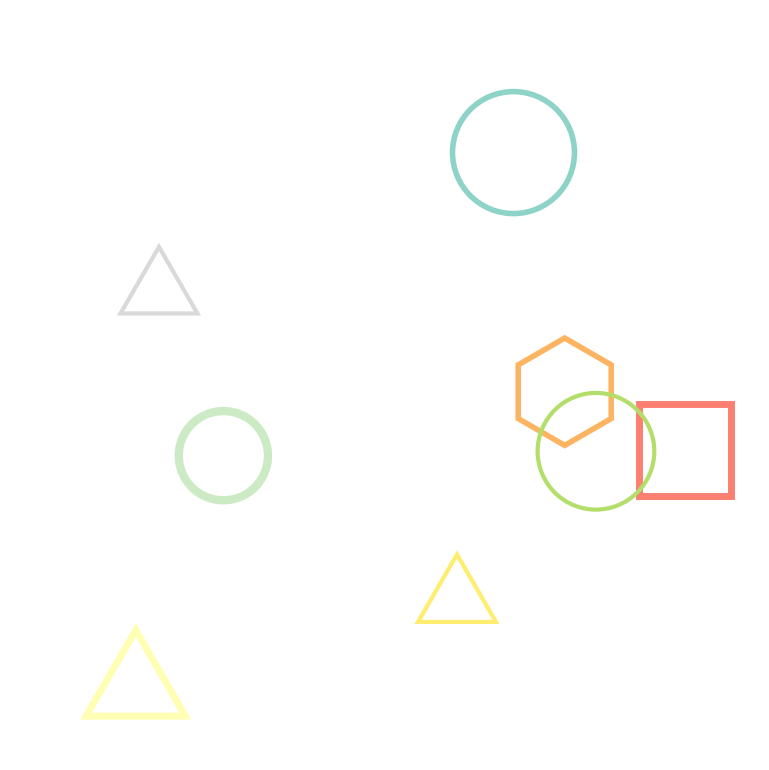[{"shape": "circle", "thickness": 2, "radius": 0.4, "center": [0.667, 0.802]}, {"shape": "triangle", "thickness": 2.5, "radius": 0.37, "center": [0.176, 0.107]}, {"shape": "square", "thickness": 2.5, "radius": 0.3, "center": [0.889, 0.415]}, {"shape": "hexagon", "thickness": 2, "radius": 0.35, "center": [0.733, 0.491]}, {"shape": "circle", "thickness": 1.5, "radius": 0.38, "center": [0.774, 0.414]}, {"shape": "triangle", "thickness": 1.5, "radius": 0.29, "center": [0.206, 0.622]}, {"shape": "circle", "thickness": 3, "radius": 0.29, "center": [0.29, 0.408]}, {"shape": "triangle", "thickness": 1.5, "radius": 0.29, "center": [0.593, 0.222]}]